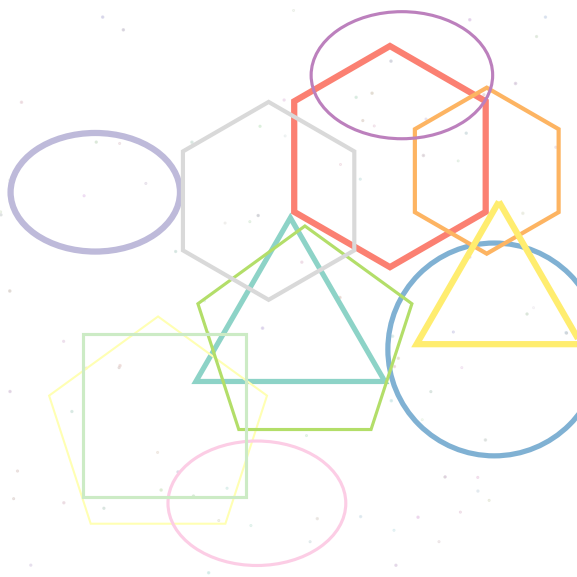[{"shape": "triangle", "thickness": 2.5, "radius": 0.94, "center": [0.503, 0.433]}, {"shape": "pentagon", "thickness": 1, "radius": 0.99, "center": [0.274, 0.253]}, {"shape": "oval", "thickness": 3, "radius": 0.73, "center": [0.165, 0.666]}, {"shape": "hexagon", "thickness": 3, "radius": 0.96, "center": [0.675, 0.728]}, {"shape": "circle", "thickness": 2.5, "radius": 0.92, "center": [0.856, 0.394]}, {"shape": "hexagon", "thickness": 2, "radius": 0.72, "center": [0.843, 0.704]}, {"shape": "pentagon", "thickness": 1.5, "radius": 0.97, "center": [0.528, 0.413]}, {"shape": "oval", "thickness": 1.5, "radius": 0.77, "center": [0.445, 0.128]}, {"shape": "hexagon", "thickness": 2, "radius": 0.86, "center": [0.465, 0.651]}, {"shape": "oval", "thickness": 1.5, "radius": 0.79, "center": [0.696, 0.869]}, {"shape": "square", "thickness": 1.5, "radius": 0.71, "center": [0.285, 0.279]}, {"shape": "triangle", "thickness": 3, "radius": 0.82, "center": [0.864, 0.485]}]